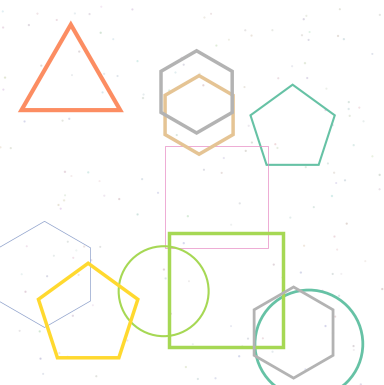[{"shape": "circle", "thickness": 2, "radius": 0.7, "center": [0.802, 0.107]}, {"shape": "pentagon", "thickness": 1.5, "radius": 0.58, "center": [0.76, 0.665]}, {"shape": "triangle", "thickness": 3, "radius": 0.74, "center": [0.184, 0.788]}, {"shape": "hexagon", "thickness": 0.5, "radius": 0.69, "center": [0.116, 0.287]}, {"shape": "square", "thickness": 0.5, "radius": 0.67, "center": [0.563, 0.488]}, {"shape": "square", "thickness": 2.5, "radius": 0.74, "center": [0.588, 0.248]}, {"shape": "circle", "thickness": 1.5, "radius": 0.58, "center": [0.425, 0.244]}, {"shape": "pentagon", "thickness": 2.5, "radius": 0.68, "center": [0.229, 0.181]}, {"shape": "hexagon", "thickness": 2.5, "radius": 0.51, "center": [0.517, 0.701]}, {"shape": "hexagon", "thickness": 2, "radius": 0.59, "center": [0.763, 0.136]}, {"shape": "hexagon", "thickness": 2.5, "radius": 0.53, "center": [0.511, 0.761]}]